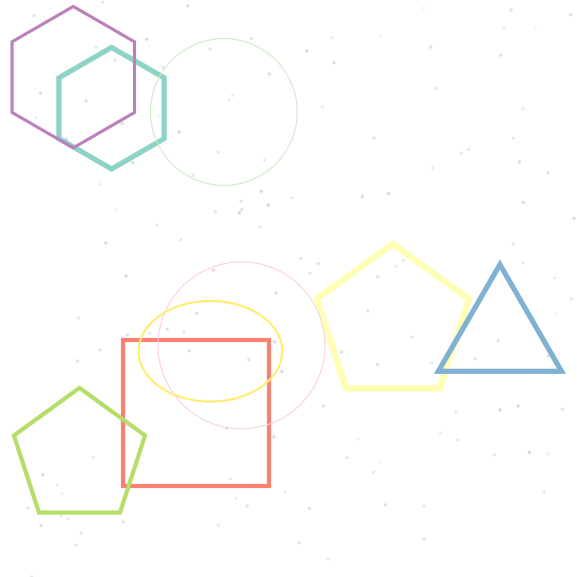[{"shape": "hexagon", "thickness": 2.5, "radius": 0.53, "center": [0.193, 0.812]}, {"shape": "pentagon", "thickness": 3, "radius": 0.69, "center": [0.68, 0.439]}, {"shape": "square", "thickness": 2, "radius": 0.63, "center": [0.34, 0.283]}, {"shape": "triangle", "thickness": 2.5, "radius": 0.62, "center": [0.866, 0.418]}, {"shape": "pentagon", "thickness": 2, "radius": 0.6, "center": [0.138, 0.208]}, {"shape": "circle", "thickness": 0.5, "radius": 0.72, "center": [0.418, 0.401]}, {"shape": "hexagon", "thickness": 1.5, "radius": 0.61, "center": [0.127, 0.866]}, {"shape": "circle", "thickness": 0.5, "radius": 0.64, "center": [0.388, 0.805]}, {"shape": "oval", "thickness": 1, "radius": 0.62, "center": [0.364, 0.391]}]